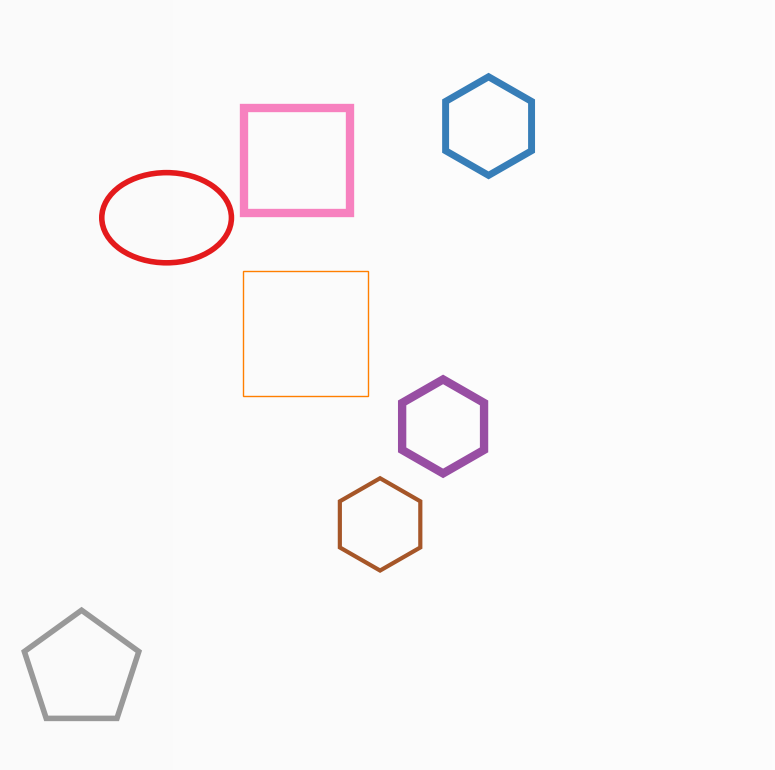[{"shape": "oval", "thickness": 2, "radius": 0.42, "center": [0.215, 0.717]}, {"shape": "hexagon", "thickness": 2.5, "radius": 0.32, "center": [0.63, 0.836]}, {"shape": "hexagon", "thickness": 3, "radius": 0.31, "center": [0.572, 0.446]}, {"shape": "square", "thickness": 0.5, "radius": 0.41, "center": [0.394, 0.566]}, {"shape": "hexagon", "thickness": 1.5, "radius": 0.3, "center": [0.49, 0.319]}, {"shape": "square", "thickness": 3, "radius": 0.34, "center": [0.384, 0.792]}, {"shape": "pentagon", "thickness": 2, "radius": 0.39, "center": [0.105, 0.13]}]